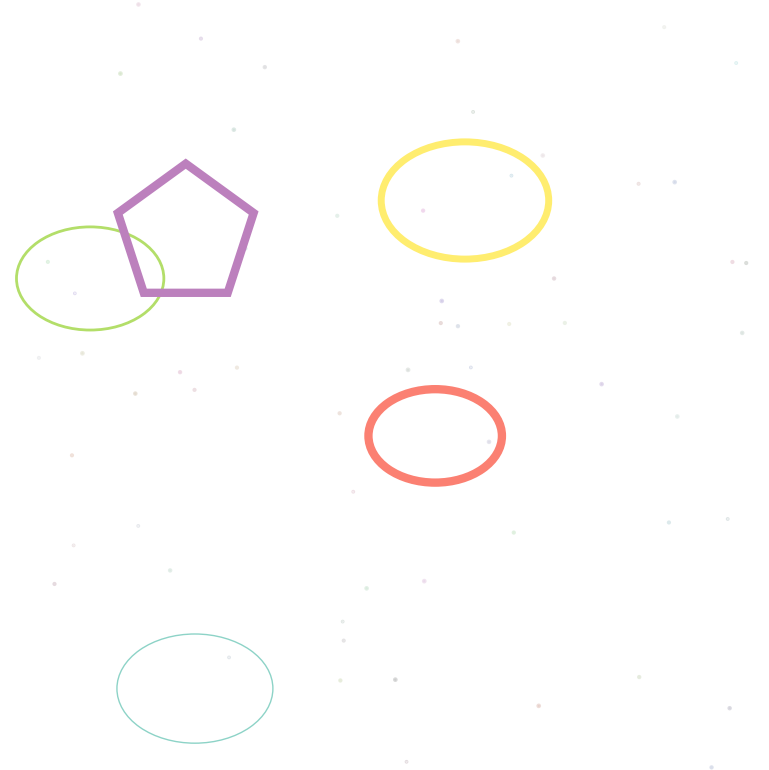[{"shape": "oval", "thickness": 0.5, "radius": 0.51, "center": [0.253, 0.106]}, {"shape": "oval", "thickness": 3, "radius": 0.43, "center": [0.565, 0.434]}, {"shape": "oval", "thickness": 1, "radius": 0.48, "center": [0.117, 0.638]}, {"shape": "pentagon", "thickness": 3, "radius": 0.46, "center": [0.241, 0.695]}, {"shape": "oval", "thickness": 2.5, "radius": 0.54, "center": [0.604, 0.74]}]